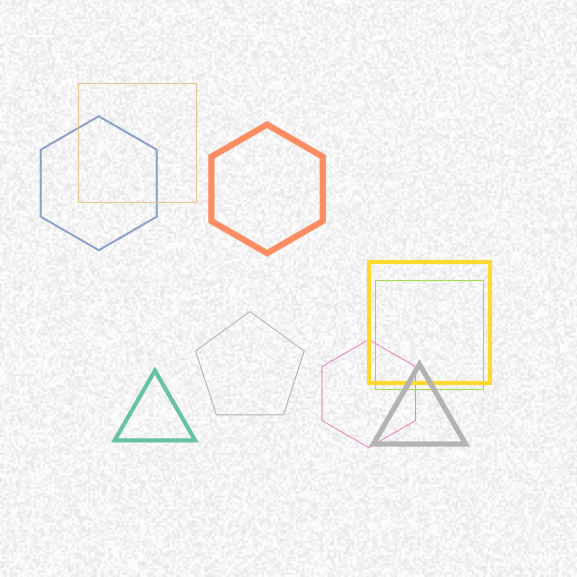[{"shape": "triangle", "thickness": 2, "radius": 0.4, "center": [0.268, 0.277]}, {"shape": "hexagon", "thickness": 3, "radius": 0.56, "center": [0.463, 0.672]}, {"shape": "hexagon", "thickness": 1, "radius": 0.58, "center": [0.171, 0.682]}, {"shape": "hexagon", "thickness": 0.5, "radius": 0.47, "center": [0.638, 0.318]}, {"shape": "square", "thickness": 0.5, "radius": 0.47, "center": [0.743, 0.42]}, {"shape": "square", "thickness": 2, "radius": 0.52, "center": [0.744, 0.441]}, {"shape": "square", "thickness": 0.5, "radius": 0.51, "center": [0.237, 0.753]}, {"shape": "pentagon", "thickness": 0.5, "radius": 0.49, "center": [0.433, 0.361]}, {"shape": "triangle", "thickness": 2.5, "radius": 0.46, "center": [0.726, 0.276]}]